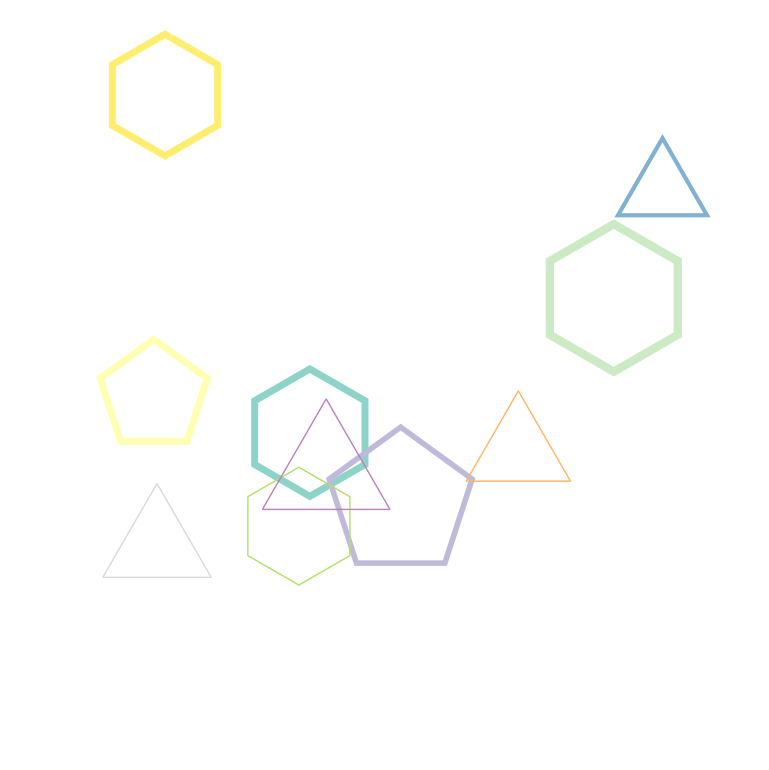[{"shape": "hexagon", "thickness": 2.5, "radius": 0.41, "center": [0.402, 0.438]}, {"shape": "pentagon", "thickness": 2.5, "radius": 0.37, "center": [0.2, 0.486]}, {"shape": "pentagon", "thickness": 2, "radius": 0.49, "center": [0.52, 0.348]}, {"shape": "triangle", "thickness": 1.5, "radius": 0.33, "center": [0.86, 0.754]}, {"shape": "triangle", "thickness": 0.5, "radius": 0.39, "center": [0.673, 0.414]}, {"shape": "hexagon", "thickness": 0.5, "radius": 0.38, "center": [0.388, 0.317]}, {"shape": "triangle", "thickness": 0.5, "radius": 0.41, "center": [0.204, 0.291]}, {"shape": "triangle", "thickness": 0.5, "radius": 0.48, "center": [0.424, 0.386]}, {"shape": "hexagon", "thickness": 3, "radius": 0.48, "center": [0.797, 0.613]}, {"shape": "hexagon", "thickness": 2.5, "radius": 0.39, "center": [0.214, 0.877]}]